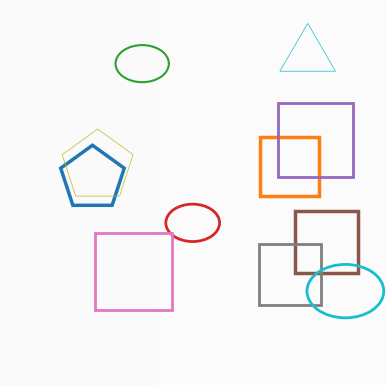[{"shape": "pentagon", "thickness": 2.5, "radius": 0.43, "center": [0.239, 0.536]}, {"shape": "square", "thickness": 2.5, "radius": 0.38, "center": [0.747, 0.567]}, {"shape": "oval", "thickness": 1.5, "radius": 0.34, "center": [0.367, 0.835]}, {"shape": "oval", "thickness": 2, "radius": 0.35, "center": [0.497, 0.421]}, {"shape": "square", "thickness": 2, "radius": 0.48, "center": [0.814, 0.637]}, {"shape": "square", "thickness": 2.5, "radius": 0.41, "center": [0.842, 0.371]}, {"shape": "square", "thickness": 2, "radius": 0.5, "center": [0.345, 0.295]}, {"shape": "square", "thickness": 2, "radius": 0.4, "center": [0.749, 0.287]}, {"shape": "pentagon", "thickness": 0.5, "radius": 0.48, "center": [0.252, 0.569]}, {"shape": "oval", "thickness": 2, "radius": 0.5, "center": [0.891, 0.244]}, {"shape": "triangle", "thickness": 0.5, "radius": 0.41, "center": [0.794, 0.856]}]